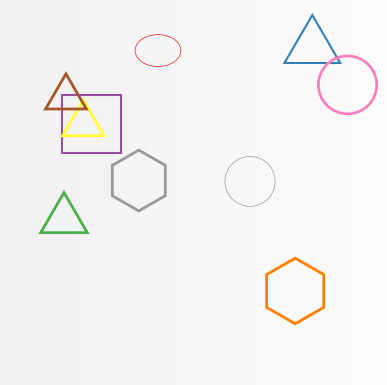[{"shape": "oval", "thickness": 0.5, "radius": 0.3, "center": [0.408, 0.869]}, {"shape": "triangle", "thickness": 1.5, "radius": 0.41, "center": [0.806, 0.878]}, {"shape": "triangle", "thickness": 2, "radius": 0.35, "center": [0.165, 0.43]}, {"shape": "square", "thickness": 1.5, "radius": 0.38, "center": [0.235, 0.678]}, {"shape": "hexagon", "thickness": 2, "radius": 0.43, "center": [0.762, 0.244]}, {"shape": "triangle", "thickness": 2, "radius": 0.31, "center": [0.215, 0.678]}, {"shape": "triangle", "thickness": 2, "radius": 0.3, "center": [0.17, 0.747]}, {"shape": "circle", "thickness": 2, "radius": 0.38, "center": [0.897, 0.779]}, {"shape": "circle", "thickness": 0.5, "radius": 0.32, "center": [0.645, 0.529]}, {"shape": "hexagon", "thickness": 2, "radius": 0.39, "center": [0.358, 0.531]}]